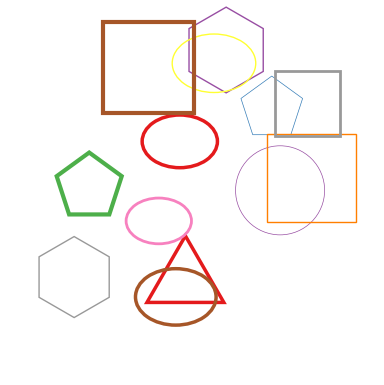[{"shape": "oval", "thickness": 2.5, "radius": 0.49, "center": [0.467, 0.633]}, {"shape": "triangle", "thickness": 2.5, "radius": 0.58, "center": [0.482, 0.272]}, {"shape": "pentagon", "thickness": 0.5, "radius": 0.42, "center": [0.706, 0.718]}, {"shape": "pentagon", "thickness": 3, "radius": 0.44, "center": [0.232, 0.515]}, {"shape": "circle", "thickness": 0.5, "radius": 0.58, "center": [0.727, 0.506]}, {"shape": "hexagon", "thickness": 1, "radius": 0.56, "center": [0.587, 0.87]}, {"shape": "square", "thickness": 1, "radius": 0.57, "center": [0.809, 0.538]}, {"shape": "oval", "thickness": 1, "radius": 0.54, "center": [0.556, 0.836]}, {"shape": "square", "thickness": 3, "radius": 0.59, "center": [0.385, 0.825]}, {"shape": "oval", "thickness": 2.5, "radius": 0.52, "center": [0.457, 0.229]}, {"shape": "oval", "thickness": 2, "radius": 0.42, "center": [0.412, 0.426]}, {"shape": "square", "thickness": 2, "radius": 0.43, "center": [0.799, 0.731]}, {"shape": "hexagon", "thickness": 1, "radius": 0.53, "center": [0.193, 0.28]}]